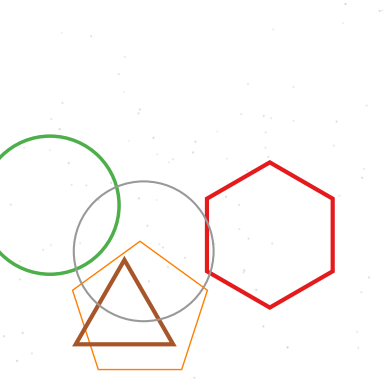[{"shape": "hexagon", "thickness": 3, "radius": 0.94, "center": [0.701, 0.39]}, {"shape": "circle", "thickness": 2.5, "radius": 0.9, "center": [0.13, 0.467]}, {"shape": "pentagon", "thickness": 1, "radius": 0.92, "center": [0.364, 0.189]}, {"shape": "triangle", "thickness": 3, "radius": 0.73, "center": [0.323, 0.179]}, {"shape": "circle", "thickness": 1.5, "radius": 0.91, "center": [0.373, 0.347]}]